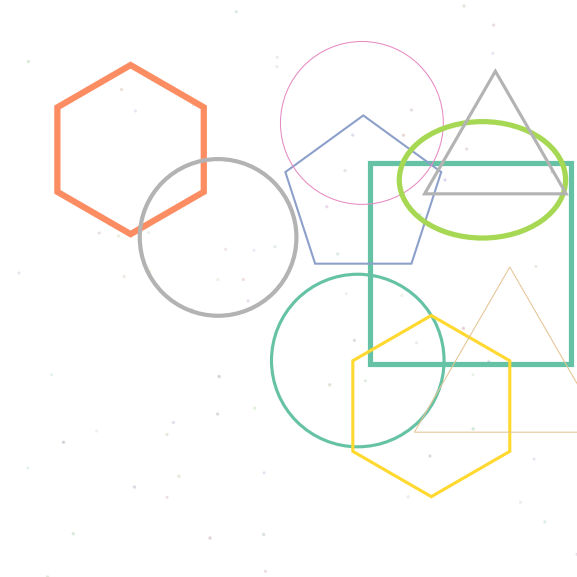[{"shape": "square", "thickness": 2.5, "radius": 0.87, "center": [0.816, 0.542]}, {"shape": "circle", "thickness": 1.5, "radius": 0.75, "center": [0.62, 0.375]}, {"shape": "hexagon", "thickness": 3, "radius": 0.73, "center": [0.226, 0.74]}, {"shape": "pentagon", "thickness": 1, "radius": 0.71, "center": [0.629, 0.657]}, {"shape": "circle", "thickness": 0.5, "radius": 0.71, "center": [0.627, 0.786]}, {"shape": "oval", "thickness": 2.5, "radius": 0.72, "center": [0.835, 0.688]}, {"shape": "hexagon", "thickness": 1.5, "radius": 0.78, "center": [0.747, 0.296]}, {"shape": "triangle", "thickness": 0.5, "radius": 0.95, "center": [0.883, 0.346]}, {"shape": "triangle", "thickness": 1.5, "radius": 0.71, "center": [0.858, 0.734]}, {"shape": "circle", "thickness": 2, "radius": 0.68, "center": [0.378, 0.588]}]